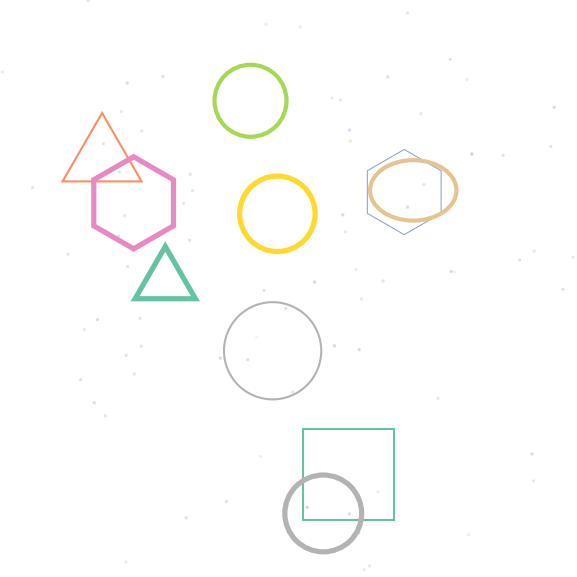[{"shape": "triangle", "thickness": 2.5, "radius": 0.3, "center": [0.286, 0.512]}, {"shape": "square", "thickness": 1, "radius": 0.39, "center": [0.604, 0.177]}, {"shape": "triangle", "thickness": 1, "radius": 0.39, "center": [0.177, 0.725]}, {"shape": "hexagon", "thickness": 0.5, "radius": 0.37, "center": [0.7, 0.667]}, {"shape": "hexagon", "thickness": 2.5, "radius": 0.4, "center": [0.231, 0.648]}, {"shape": "circle", "thickness": 2, "radius": 0.31, "center": [0.434, 0.825]}, {"shape": "circle", "thickness": 2.5, "radius": 0.33, "center": [0.48, 0.629]}, {"shape": "oval", "thickness": 2, "radius": 0.37, "center": [0.716, 0.669]}, {"shape": "circle", "thickness": 2.5, "radius": 0.33, "center": [0.56, 0.11]}, {"shape": "circle", "thickness": 1, "radius": 0.42, "center": [0.472, 0.392]}]